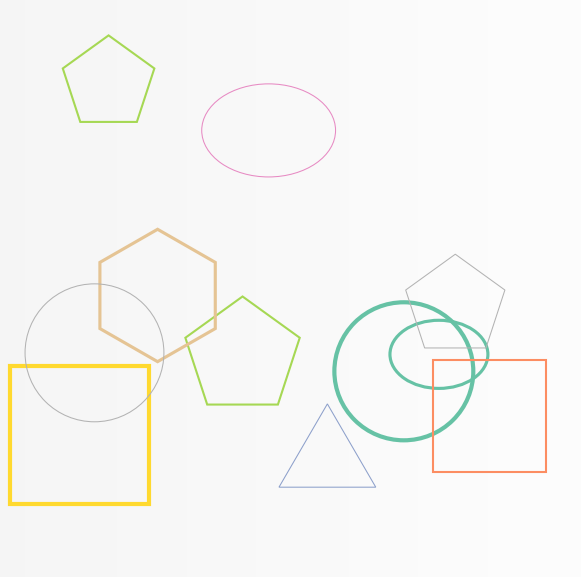[{"shape": "circle", "thickness": 2, "radius": 0.6, "center": [0.695, 0.356]}, {"shape": "oval", "thickness": 1.5, "radius": 0.42, "center": [0.755, 0.386]}, {"shape": "square", "thickness": 1, "radius": 0.48, "center": [0.843, 0.279]}, {"shape": "triangle", "thickness": 0.5, "radius": 0.48, "center": [0.563, 0.204]}, {"shape": "oval", "thickness": 0.5, "radius": 0.58, "center": [0.462, 0.773]}, {"shape": "pentagon", "thickness": 1, "radius": 0.52, "center": [0.417, 0.382]}, {"shape": "pentagon", "thickness": 1, "radius": 0.41, "center": [0.187, 0.855]}, {"shape": "square", "thickness": 2, "radius": 0.6, "center": [0.137, 0.246]}, {"shape": "hexagon", "thickness": 1.5, "radius": 0.57, "center": [0.271, 0.487]}, {"shape": "circle", "thickness": 0.5, "radius": 0.6, "center": [0.163, 0.388]}, {"shape": "pentagon", "thickness": 0.5, "radius": 0.45, "center": [0.783, 0.469]}]